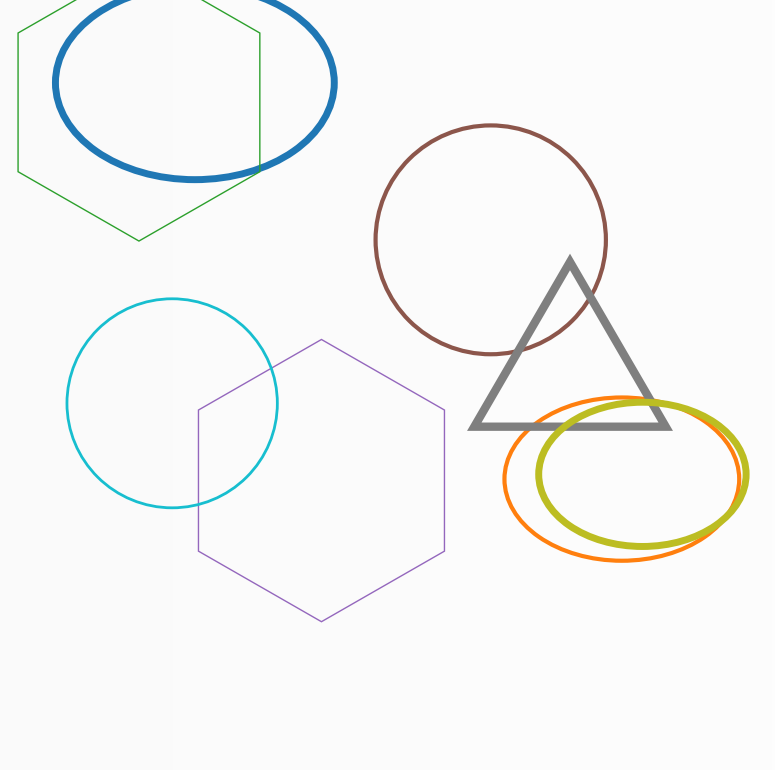[{"shape": "oval", "thickness": 2.5, "radius": 0.9, "center": [0.251, 0.893]}, {"shape": "oval", "thickness": 1.5, "radius": 0.76, "center": [0.802, 0.378]}, {"shape": "hexagon", "thickness": 0.5, "radius": 0.9, "center": [0.179, 0.867]}, {"shape": "hexagon", "thickness": 0.5, "radius": 0.92, "center": [0.415, 0.376]}, {"shape": "circle", "thickness": 1.5, "radius": 0.74, "center": [0.633, 0.689]}, {"shape": "triangle", "thickness": 3, "radius": 0.71, "center": [0.735, 0.517]}, {"shape": "oval", "thickness": 2.5, "radius": 0.67, "center": [0.829, 0.384]}, {"shape": "circle", "thickness": 1, "radius": 0.68, "center": [0.222, 0.476]}]